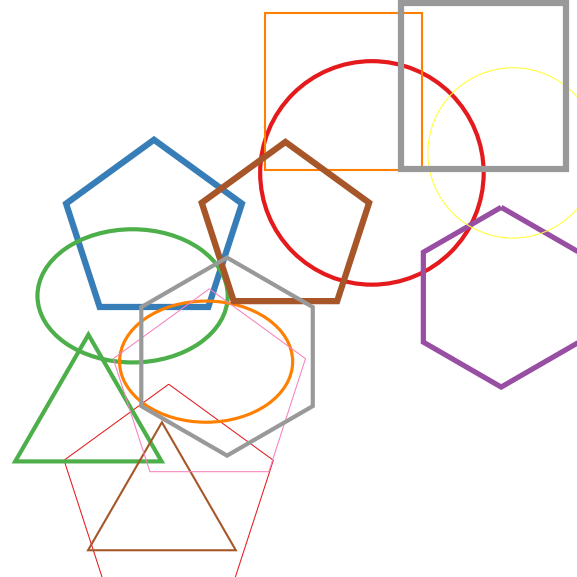[{"shape": "pentagon", "thickness": 0.5, "radius": 0.95, "center": [0.292, 0.143]}, {"shape": "circle", "thickness": 2, "radius": 0.97, "center": [0.644, 0.7]}, {"shape": "pentagon", "thickness": 3, "radius": 0.8, "center": [0.267, 0.597]}, {"shape": "triangle", "thickness": 2, "radius": 0.73, "center": [0.153, 0.273]}, {"shape": "oval", "thickness": 2, "radius": 0.82, "center": [0.23, 0.487]}, {"shape": "hexagon", "thickness": 2.5, "radius": 0.78, "center": [0.868, 0.485]}, {"shape": "square", "thickness": 1, "radius": 0.68, "center": [0.595, 0.841]}, {"shape": "oval", "thickness": 1.5, "radius": 0.75, "center": [0.357, 0.373]}, {"shape": "circle", "thickness": 0.5, "radius": 0.74, "center": [0.888, 0.734]}, {"shape": "triangle", "thickness": 1, "radius": 0.74, "center": [0.28, 0.12]}, {"shape": "pentagon", "thickness": 3, "radius": 0.76, "center": [0.494, 0.601]}, {"shape": "pentagon", "thickness": 0.5, "radius": 0.88, "center": [0.363, 0.324]}, {"shape": "hexagon", "thickness": 2, "radius": 0.86, "center": [0.393, 0.382]}, {"shape": "square", "thickness": 3, "radius": 0.72, "center": [0.837, 0.85]}]